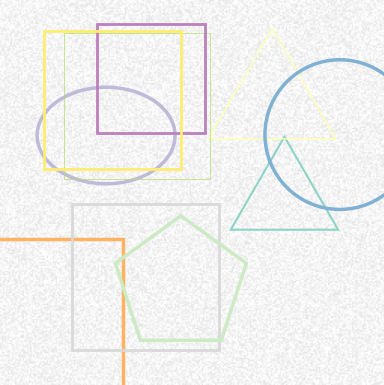[{"shape": "triangle", "thickness": 1.5, "radius": 0.8, "center": [0.739, 0.484]}, {"shape": "triangle", "thickness": 1, "radius": 0.96, "center": [0.707, 0.735]}, {"shape": "oval", "thickness": 2.5, "radius": 0.9, "center": [0.276, 0.648]}, {"shape": "circle", "thickness": 2.5, "radius": 0.97, "center": [0.883, 0.65]}, {"shape": "square", "thickness": 2.5, "radius": 0.99, "center": [0.12, 0.181]}, {"shape": "square", "thickness": 0.5, "radius": 0.95, "center": [0.356, 0.725]}, {"shape": "square", "thickness": 2, "radius": 0.95, "center": [0.378, 0.281]}, {"shape": "square", "thickness": 2, "radius": 0.7, "center": [0.392, 0.796]}, {"shape": "pentagon", "thickness": 2.5, "radius": 0.89, "center": [0.47, 0.261]}, {"shape": "square", "thickness": 2, "radius": 0.89, "center": [0.292, 0.74]}]